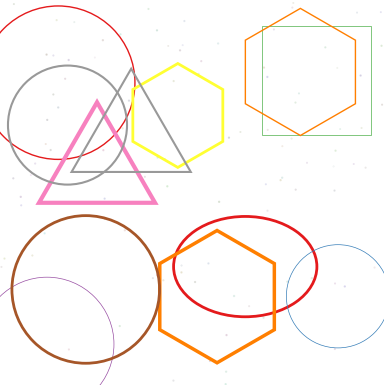[{"shape": "oval", "thickness": 2, "radius": 0.93, "center": [0.637, 0.308]}, {"shape": "circle", "thickness": 1, "radius": 1.0, "center": [0.151, 0.785]}, {"shape": "circle", "thickness": 0.5, "radius": 0.67, "center": [0.878, 0.23]}, {"shape": "square", "thickness": 0.5, "radius": 0.71, "center": [0.821, 0.792]}, {"shape": "circle", "thickness": 0.5, "radius": 0.87, "center": [0.122, 0.106]}, {"shape": "hexagon", "thickness": 2.5, "radius": 0.86, "center": [0.564, 0.229]}, {"shape": "hexagon", "thickness": 1, "radius": 0.83, "center": [0.78, 0.813]}, {"shape": "hexagon", "thickness": 2, "radius": 0.67, "center": [0.462, 0.7]}, {"shape": "circle", "thickness": 2, "radius": 0.96, "center": [0.223, 0.248]}, {"shape": "triangle", "thickness": 3, "radius": 0.87, "center": [0.252, 0.56]}, {"shape": "circle", "thickness": 1.5, "radius": 0.77, "center": [0.175, 0.675]}, {"shape": "triangle", "thickness": 1.5, "radius": 0.89, "center": [0.341, 0.643]}]